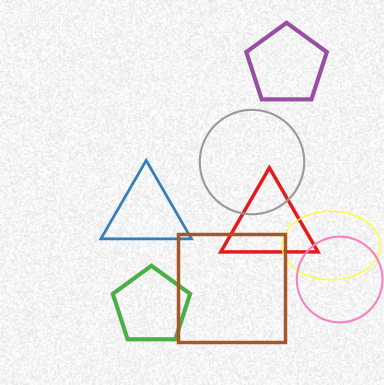[{"shape": "triangle", "thickness": 2.5, "radius": 0.73, "center": [0.7, 0.419]}, {"shape": "triangle", "thickness": 2, "radius": 0.68, "center": [0.38, 0.448]}, {"shape": "pentagon", "thickness": 3, "radius": 0.53, "center": [0.393, 0.204]}, {"shape": "pentagon", "thickness": 3, "radius": 0.55, "center": [0.744, 0.831]}, {"shape": "oval", "thickness": 1, "radius": 0.64, "center": [0.86, 0.362]}, {"shape": "square", "thickness": 2.5, "radius": 0.7, "center": [0.601, 0.253]}, {"shape": "circle", "thickness": 1.5, "radius": 0.56, "center": [0.882, 0.274]}, {"shape": "circle", "thickness": 1.5, "radius": 0.68, "center": [0.655, 0.579]}]